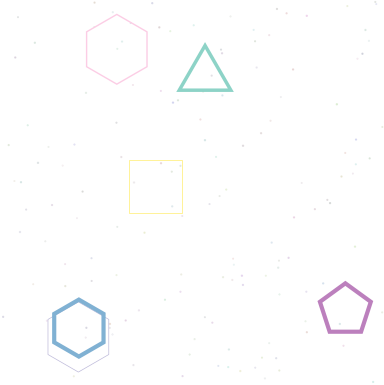[{"shape": "triangle", "thickness": 2.5, "radius": 0.39, "center": [0.533, 0.804]}, {"shape": "hexagon", "thickness": 0.5, "radius": 0.46, "center": [0.204, 0.125]}, {"shape": "hexagon", "thickness": 3, "radius": 0.37, "center": [0.205, 0.148]}, {"shape": "hexagon", "thickness": 1, "radius": 0.45, "center": [0.303, 0.872]}, {"shape": "pentagon", "thickness": 3, "radius": 0.35, "center": [0.897, 0.195]}, {"shape": "square", "thickness": 0.5, "radius": 0.35, "center": [0.404, 0.515]}]